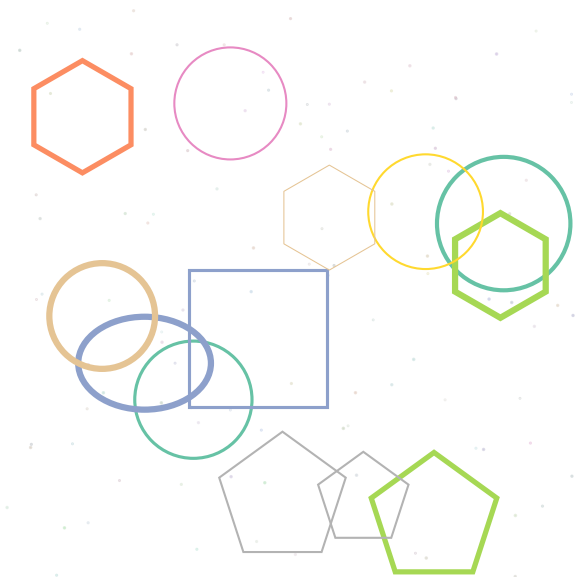[{"shape": "circle", "thickness": 1.5, "radius": 0.51, "center": [0.335, 0.307]}, {"shape": "circle", "thickness": 2, "radius": 0.58, "center": [0.872, 0.612]}, {"shape": "hexagon", "thickness": 2.5, "radius": 0.49, "center": [0.143, 0.797]}, {"shape": "oval", "thickness": 3, "radius": 0.57, "center": [0.25, 0.37]}, {"shape": "square", "thickness": 1.5, "radius": 0.6, "center": [0.447, 0.413]}, {"shape": "circle", "thickness": 1, "radius": 0.49, "center": [0.399, 0.82]}, {"shape": "pentagon", "thickness": 2.5, "radius": 0.57, "center": [0.752, 0.101]}, {"shape": "hexagon", "thickness": 3, "radius": 0.45, "center": [0.866, 0.539]}, {"shape": "circle", "thickness": 1, "radius": 0.5, "center": [0.737, 0.633]}, {"shape": "circle", "thickness": 3, "radius": 0.46, "center": [0.177, 0.452]}, {"shape": "hexagon", "thickness": 0.5, "radius": 0.45, "center": [0.57, 0.622]}, {"shape": "pentagon", "thickness": 1, "radius": 0.41, "center": [0.629, 0.134]}, {"shape": "pentagon", "thickness": 1, "radius": 0.58, "center": [0.489, 0.136]}]